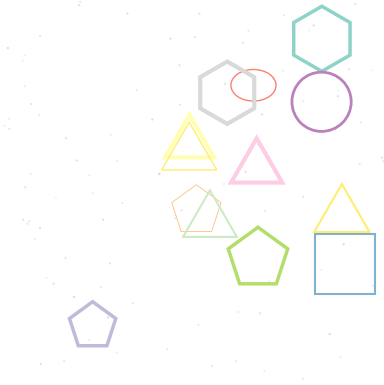[{"shape": "hexagon", "thickness": 2.5, "radius": 0.42, "center": [0.836, 0.899]}, {"shape": "triangle", "thickness": 3, "radius": 0.37, "center": [0.492, 0.628]}, {"shape": "pentagon", "thickness": 2.5, "radius": 0.32, "center": [0.241, 0.153]}, {"shape": "oval", "thickness": 1, "radius": 0.29, "center": [0.658, 0.779]}, {"shape": "square", "thickness": 1.5, "radius": 0.39, "center": [0.897, 0.315]}, {"shape": "pentagon", "thickness": 0.5, "radius": 0.34, "center": [0.51, 0.453]}, {"shape": "pentagon", "thickness": 2.5, "radius": 0.41, "center": [0.67, 0.329]}, {"shape": "triangle", "thickness": 3, "radius": 0.38, "center": [0.667, 0.564]}, {"shape": "hexagon", "thickness": 3, "radius": 0.4, "center": [0.59, 0.759]}, {"shape": "circle", "thickness": 2, "radius": 0.38, "center": [0.835, 0.736]}, {"shape": "triangle", "thickness": 1.5, "radius": 0.4, "center": [0.545, 0.425]}, {"shape": "triangle", "thickness": 1.5, "radius": 0.41, "center": [0.888, 0.439]}, {"shape": "triangle", "thickness": 1, "radius": 0.41, "center": [0.491, 0.6]}]